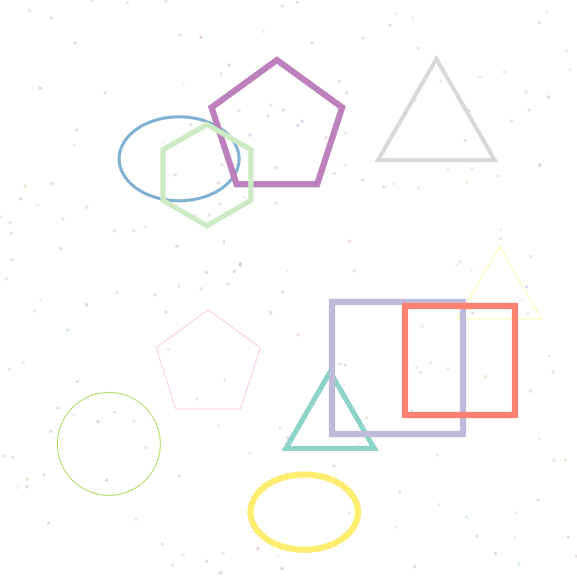[{"shape": "triangle", "thickness": 2.5, "radius": 0.44, "center": [0.572, 0.267]}, {"shape": "triangle", "thickness": 0.5, "radius": 0.42, "center": [0.865, 0.489]}, {"shape": "square", "thickness": 3, "radius": 0.57, "center": [0.688, 0.362]}, {"shape": "square", "thickness": 3, "radius": 0.47, "center": [0.796, 0.375]}, {"shape": "oval", "thickness": 1.5, "radius": 0.52, "center": [0.31, 0.724]}, {"shape": "circle", "thickness": 0.5, "radius": 0.45, "center": [0.189, 0.23]}, {"shape": "pentagon", "thickness": 0.5, "radius": 0.47, "center": [0.36, 0.368]}, {"shape": "triangle", "thickness": 2, "radius": 0.58, "center": [0.756, 0.78]}, {"shape": "pentagon", "thickness": 3, "radius": 0.59, "center": [0.479, 0.776]}, {"shape": "hexagon", "thickness": 2.5, "radius": 0.44, "center": [0.358, 0.696]}, {"shape": "oval", "thickness": 3, "radius": 0.47, "center": [0.527, 0.112]}]